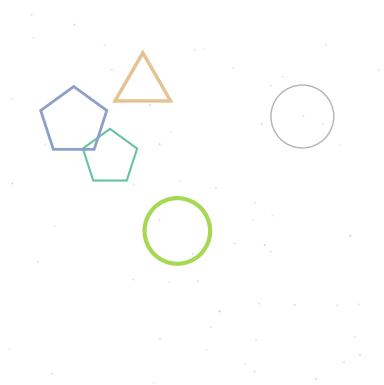[{"shape": "pentagon", "thickness": 1.5, "radius": 0.37, "center": [0.286, 0.591]}, {"shape": "pentagon", "thickness": 2, "radius": 0.45, "center": [0.192, 0.685]}, {"shape": "circle", "thickness": 3, "radius": 0.43, "center": [0.461, 0.4]}, {"shape": "triangle", "thickness": 2.5, "radius": 0.42, "center": [0.371, 0.779]}, {"shape": "circle", "thickness": 1, "radius": 0.41, "center": [0.785, 0.697]}]